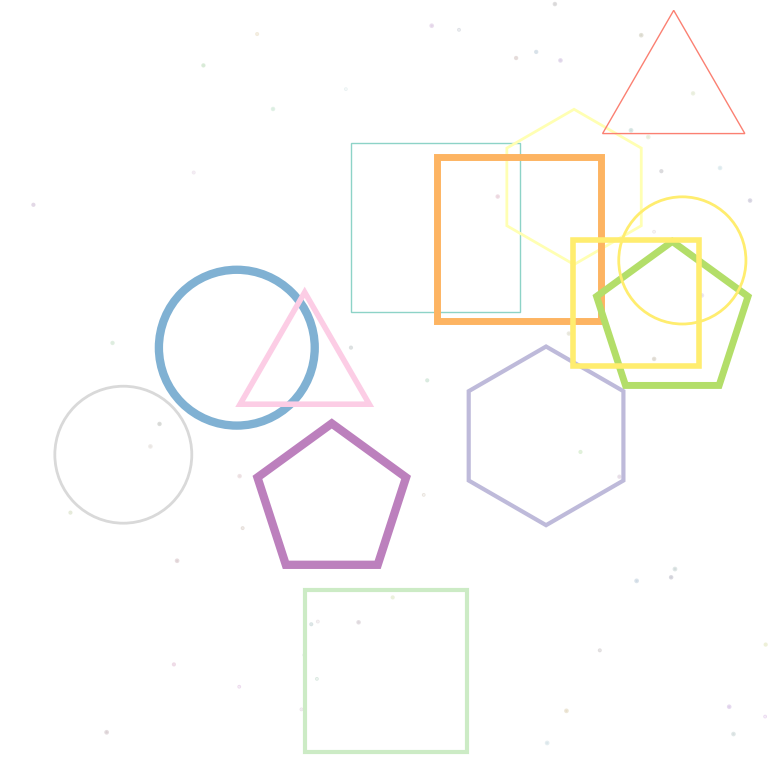[{"shape": "square", "thickness": 0.5, "radius": 0.55, "center": [0.566, 0.705]}, {"shape": "hexagon", "thickness": 1, "radius": 0.5, "center": [0.746, 0.757]}, {"shape": "hexagon", "thickness": 1.5, "radius": 0.58, "center": [0.709, 0.434]}, {"shape": "triangle", "thickness": 0.5, "radius": 0.53, "center": [0.875, 0.88]}, {"shape": "circle", "thickness": 3, "radius": 0.51, "center": [0.308, 0.548]}, {"shape": "square", "thickness": 2.5, "radius": 0.53, "center": [0.674, 0.69]}, {"shape": "pentagon", "thickness": 2.5, "radius": 0.52, "center": [0.873, 0.583]}, {"shape": "triangle", "thickness": 2, "radius": 0.48, "center": [0.396, 0.524]}, {"shape": "circle", "thickness": 1, "radius": 0.44, "center": [0.16, 0.409]}, {"shape": "pentagon", "thickness": 3, "radius": 0.51, "center": [0.431, 0.349]}, {"shape": "square", "thickness": 1.5, "radius": 0.53, "center": [0.501, 0.129]}, {"shape": "circle", "thickness": 1, "radius": 0.41, "center": [0.886, 0.662]}, {"shape": "square", "thickness": 2, "radius": 0.41, "center": [0.826, 0.606]}]